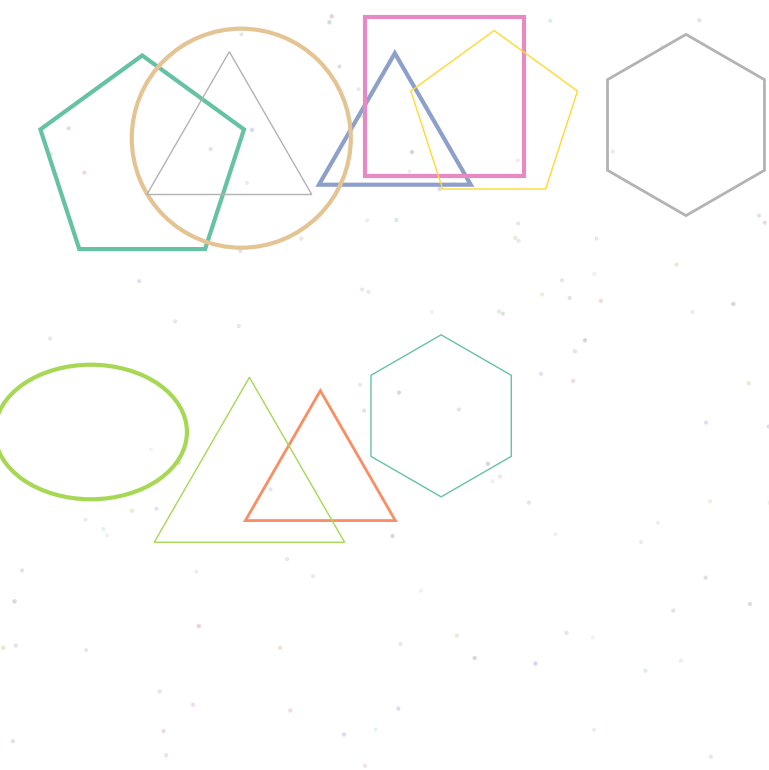[{"shape": "hexagon", "thickness": 0.5, "radius": 0.53, "center": [0.573, 0.46]}, {"shape": "pentagon", "thickness": 1.5, "radius": 0.7, "center": [0.185, 0.789]}, {"shape": "triangle", "thickness": 1, "radius": 0.56, "center": [0.416, 0.38]}, {"shape": "triangle", "thickness": 1.5, "radius": 0.57, "center": [0.513, 0.817]}, {"shape": "square", "thickness": 1.5, "radius": 0.52, "center": [0.577, 0.874]}, {"shape": "oval", "thickness": 1.5, "radius": 0.62, "center": [0.118, 0.439]}, {"shape": "triangle", "thickness": 0.5, "radius": 0.71, "center": [0.324, 0.367]}, {"shape": "pentagon", "thickness": 0.5, "radius": 0.57, "center": [0.642, 0.847]}, {"shape": "circle", "thickness": 1.5, "radius": 0.71, "center": [0.313, 0.821]}, {"shape": "triangle", "thickness": 0.5, "radius": 0.62, "center": [0.298, 0.809]}, {"shape": "hexagon", "thickness": 1, "radius": 0.59, "center": [0.891, 0.838]}]